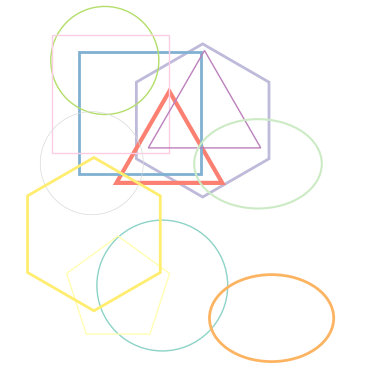[{"shape": "circle", "thickness": 1, "radius": 0.85, "center": [0.422, 0.258]}, {"shape": "pentagon", "thickness": 1, "radius": 0.7, "center": [0.307, 0.246]}, {"shape": "hexagon", "thickness": 2, "radius": 0.99, "center": [0.526, 0.687]}, {"shape": "triangle", "thickness": 3, "radius": 0.79, "center": [0.44, 0.604]}, {"shape": "square", "thickness": 2, "radius": 0.79, "center": [0.364, 0.706]}, {"shape": "oval", "thickness": 2, "radius": 0.81, "center": [0.705, 0.174]}, {"shape": "circle", "thickness": 1, "radius": 0.7, "center": [0.272, 0.843]}, {"shape": "square", "thickness": 1, "radius": 0.76, "center": [0.287, 0.756]}, {"shape": "circle", "thickness": 0.5, "radius": 0.67, "center": [0.238, 0.576]}, {"shape": "triangle", "thickness": 1, "radius": 0.84, "center": [0.531, 0.7]}, {"shape": "oval", "thickness": 1.5, "radius": 0.83, "center": [0.67, 0.575]}, {"shape": "hexagon", "thickness": 2, "radius": 1.0, "center": [0.244, 0.392]}]